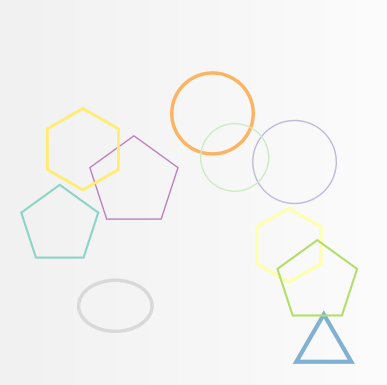[{"shape": "pentagon", "thickness": 1.5, "radius": 0.52, "center": [0.154, 0.415]}, {"shape": "hexagon", "thickness": 2.5, "radius": 0.48, "center": [0.745, 0.363]}, {"shape": "circle", "thickness": 1, "radius": 0.54, "center": [0.76, 0.579]}, {"shape": "triangle", "thickness": 3, "radius": 0.41, "center": [0.836, 0.101]}, {"shape": "circle", "thickness": 2.5, "radius": 0.53, "center": [0.548, 0.705]}, {"shape": "pentagon", "thickness": 1.5, "radius": 0.54, "center": [0.819, 0.268]}, {"shape": "oval", "thickness": 2.5, "radius": 0.47, "center": [0.298, 0.206]}, {"shape": "pentagon", "thickness": 1, "radius": 0.6, "center": [0.346, 0.528]}, {"shape": "circle", "thickness": 1, "radius": 0.44, "center": [0.606, 0.591]}, {"shape": "hexagon", "thickness": 2, "radius": 0.53, "center": [0.214, 0.612]}]